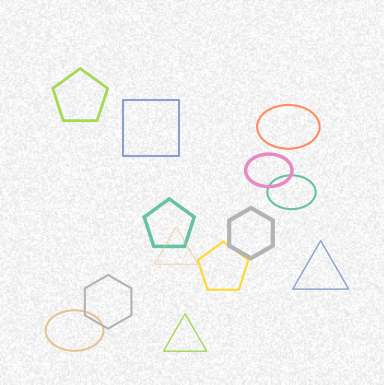[{"shape": "oval", "thickness": 1.5, "radius": 0.31, "center": [0.757, 0.501]}, {"shape": "pentagon", "thickness": 2.5, "radius": 0.34, "center": [0.44, 0.415]}, {"shape": "oval", "thickness": 1.5, "radius": 0.41, "center": [0.749, 0.671]}, {"shape": "triangle", "thickness": 1, "radius": 0.42, "center": [0.833, 0.291]}, {"shape": "square", "thickness": 1.5, "radius": 0.36, "center": [0.392, 0.667]}, {"shape": "oval", "thickness": 2.5, "radius": 0.3, "center": [0.698, 0.558]}, {"shape": "pentagon", "thickness": 2, "radius": 0.37, "center": [0.208, 0.747]}, {"shape": "triangle", "thickness": 1, "radius": 0.32, "center": [0.481, 0.12]}, {"shape": "pentagon", "thickness": 1.5, "radius": 0.35, "center": [0.58, 0.303]}, {"shape": "triangle", "thickness": 0.5, "radius": 0.32, "center": [0.458, 0.346]}, {"shape": "oval", "thickness": 1.5, "radius": 0.38, "center": [0.194, 0.141]}, {"shape": "hexagon", "thickness": 1.5, "radius": 0.35, "center": [0.281, 0.216]}, {"shape": "hexagon", "thickness": 3, "radius": 0.33, "center": [0.652, 0.395]}]